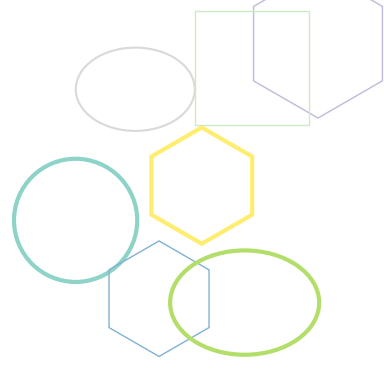[{"shape": "circle", "thickness": 3, "radius": 0.8, "center": [0.196, 0.428]}, {"shape": "hexagon", "thickness": 1, "radius": 0.97, "center": [0.826, 0.887]}, {"shape": "hexagon", "thickness": 1, "radius": 0.75, "center": [0.413, 0.224]}, {"shape": "oval", "thickness": 3, "radius": 0.97, "center": [0.635, 0.214]}, {"shape": "oval", "thickness": 1.5, "radius": 0.77, "center": [0.351, 0.768]}, {"shape": "square", "thickness": 1, "radius": 0.74, "center": [0.655, 0.824]}, {"shape": "hexagon", "thickness": 3, "radius": 0.76, "center": [0.524, 0.518]}]